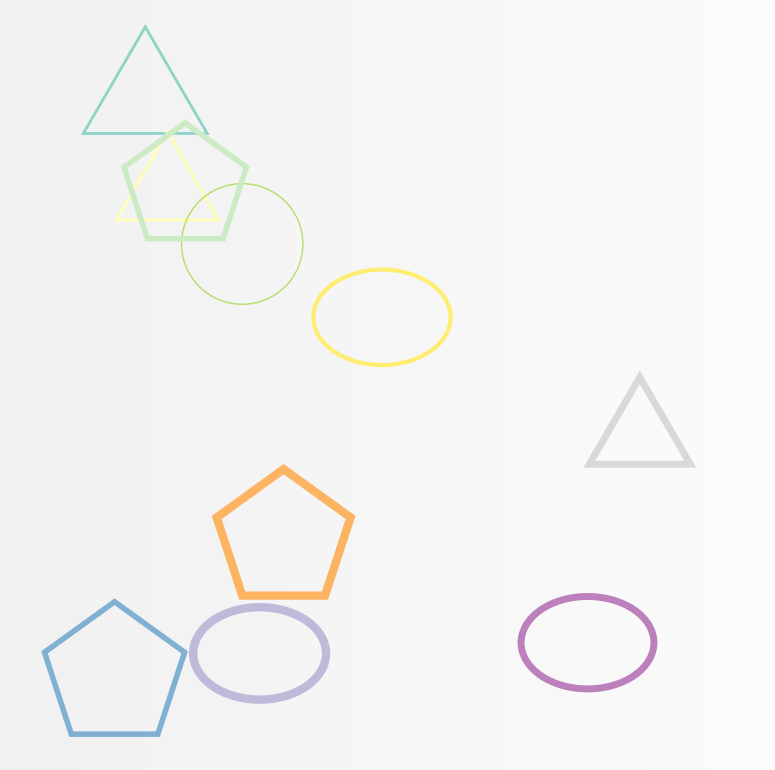[{"shape": "triangle", "thickness": 1, "radius": 0.46, "center": [0.187, 0.873]}, {"shape": "triangle", "thickness": 1, "radius": 0.38, "center": [0.216, 0.752]}, {"shape": "oval", "thickness": 3, "radius": 0.43, "center": [0.335, 0.151]}, {"shape": "pentagon", "thickness": 2, "radius": 0.48, "center": [0.148, 0.123]}, {"shape": "pentagon", "thickness": 3, "radius": 0.45, "center": [0.366, 0.3]}, {"shape": "circle", "thickness": 0.5, "radius": 0.39, "center": [0.313, 0.683]}, {"shape": "triangle", "thickness": 2.5, "radius": 0.38, "center": [0.826, 0.435]}, {"shape": "oval", "thickness": 2.5, "radius": 0.43, "center": [0.758, 0.165]}, {"shape": "pentagon", "thickness": 2, "radius": 0.42, "center": [0.239, 0.757]}, {"shape": "oval", "thickness": 1.5, "radius": 0.44, "center": [0.493, 0.588]}]